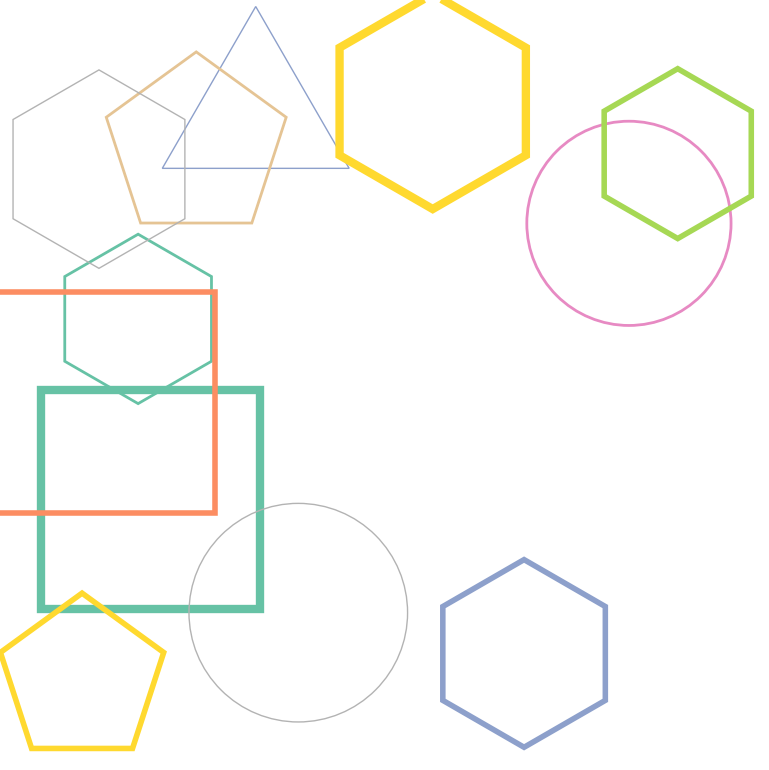[{"shape": "square", "thickness": 3, "radius": 0.71, "center": [0.195, 0.351]}, {"shape": "hexagon", "thickness": 1, "radius": 0.55, "center": [0.179, 0.586]}, {"shape": "square", "thickness": 2, "radius": 0.72, "center": [0.136, 0.477]}, {"shape": "triangle", "thickness": 0.5, "radius": 0.7, "center": [0.332, 0.851]}, {"shape": "hexagon", "thickness": 2, "radius": 0.61, "center": [0.681, 0.151]}, {"shape": "circle", "thickness": 1, "radius": 0.66, "center": [0.817, 0.71]}, {"shape": "hexagon", "thickness": 2, "radius": 0.55, "center": [0.88, 0.8]}, {"shape": "pentagon", "thickness": 2, "radius": 0.56, "center": [0.107, 0.118]}, {"shape": "hexagon", "thickness": 3, "radius": 0.7, "center": [0.562, 0.868]}, {"shape": "pentagon", "thickness": 1, "radius": 0.61, "center": [0.255, 0.81]}, {"shape": "hexagon", "thickness": 0.5, "radius": 0.64, "center": [0.129, 0.78]}, {"shape": "circle", "thickness": 0.5, "radius": 0.71, "center": [0.387, 0.204]}]